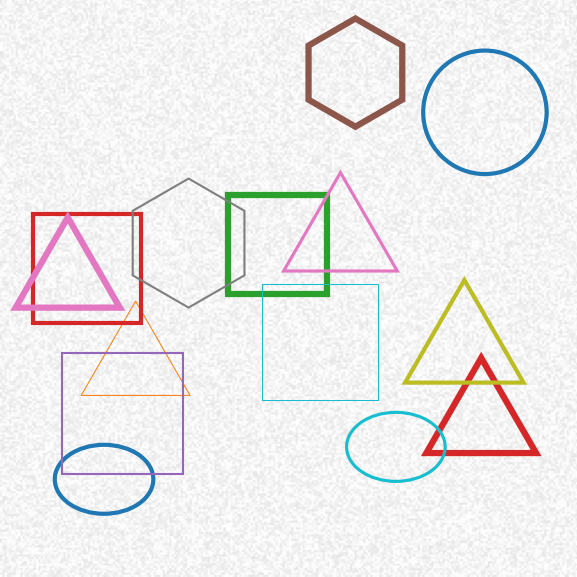[{"shape": "circle", "thickness": 2, "radius": 0.53, "center": [0.84, 0.805]}, {"shape": "oval", "thickness": 2, "radius": 0.43, "center": [0.18, 0.169]}, {"shape": "triangle", "thickness": 0.5, "radius": 0.54, "center": [0.235, 0.369]}, {"shape": "square", "thickness": 3, "radius": 0.43, "center": [0.48, 0.576]}, {"shape": "square", "thickness": 2, "radius": 0.47, "center": [0.15, 0.535]}, {"shape": "triangle", "thickness": 3, "radius": 0.55, "center": [0.833, 0.27]}, {"shape": "square", "thickness": 1, "radius": 0.52, "center": [0.212, 0.283]}, {"shape": "hexagon", "thickness": 3, "radius": 0.47, "center": [0.615, 0.873]}, {"shape": "triangle", "thickness": 1.5, "radius": 0.57, "center": [0.59, 0.587]}, {"shape": "triangle", "thickness": 3, "radius": 0.52, "center": [0.117, 0.519]}, {"shape": "hexagon", "thickness": 1, "radius": 0.56, "center": [0.327, 0.578]}, {"shape": "triangle", "thickness": 2, "radius": 0.59, "center": [0.804, 0.396]}, {"shape": "square", "thickness": 0.5, "radius": 0.5, "center": [0.554, 0.407]}, {"shape": "oval", "thickness": 1.5, "radius": 0.43, "center": [0.686, 0.225]}]